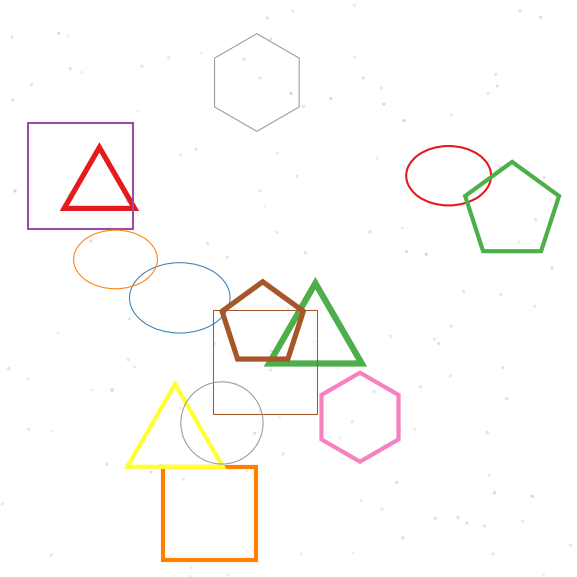[{"shape": "oval", "thickness": 1, "radius": 0.37, "center": [0.777, 0.695]}, {"shape": "triangle", "thickness": 2.5, "radius": 0.35, "center": [0.172, 0.674]}, {"shape": "oval", "thickness": 0.5, "radius": 0.44, "center": [0.311, 0.483]}, {"shape": "pentagon", "thickness": 2, "radius": 0.43, "center": [0.887, 0.633]}, {"shape": "triangle", "thickness": 3, "radius": 0.46, "center": [0.546, 0.416]}, {"shape": "square", "thickness": 1, "radius": 0.46, "center": [0.139, 0.694]}, {"shape": "oval", "thickness": 0.5, "radius": 0.36, "center": [0.2, 0.55]}, {"shape": "square", "thickness": 2, "radius": 0.4, "center": [0.362, 0.11]}, {"shape": "triangle", "thickness": 2, "radius": 0.48, "center": [0.303, 0.239]}, {"shape": "pentagon", "thickness": 2.5, "radius": 0.37, "center": [0.455, 0.437]}, {"shape": "square", "thickness": 0.5, "radius": 0.45, "center": [0.459, 0.372]}, {"shape": "hexagon", "thickness": 2, "radius": 0.39, "center": [0.623, 0.277]}, {"shape": "hexagon", "thickness": 0.5, "radius": 0.42, "center": [0.445, 0.856]}, {"shape": "circle", "thickness": 0.5, "radius": 0.36, "center": [0.384, 0.267]}]